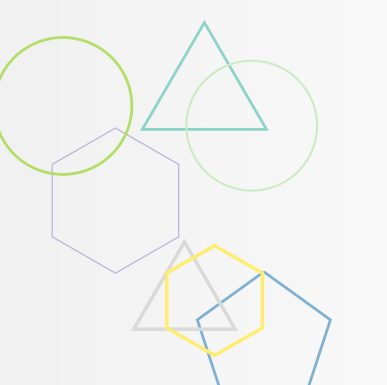[{"shape": "triangle", "thickness": 2, "radius": 0.92, "center": [0.527, 0.756]}, {"shape": "hexagon", "thickness": 1, "radius": 0.94, "center": [0.298, 0.479]}, {"shape": "pentagon", "thickness": 2, "radius": 0.9, "center": [0.681, 0.114]}, {"shape": "circle", "thickness": 2, "radius": 0.89, "center": [0.162, 0.725]}, {"shape": "triangle", "thickness": 2.5, "radius": 0.75, "center": [0.476, 0.221]}, {"shape": "circle", "thickness": 1.5, "radius": 0.84, "center": [0.65, 0.674]}, {"shape": "hexagon", "thickness": 2.5, "radius": 0.71, "center": [0.554, 0.219]}]